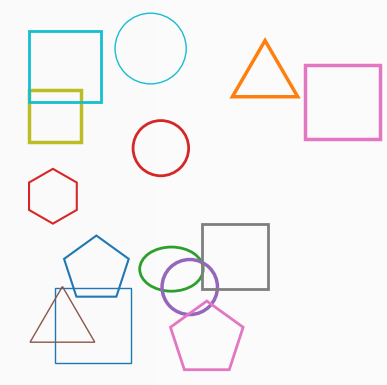[{"shape": "square", "thickness": 1, "radius": 0.49, "center": [0.239, 0.154]}, {"shape": "pentagon", "thickness": 1.5, "radius": 0.44, "center": [0.249, 0.3]}, {"shape": "triangle", "thickness": 2.5, "radius": 0.49, "center": [0.684, 0.797]}, {"shape": "oval", "thickness": 2, "radius": 0.41, "center": [0.442, 0.301]}, {"shape": "circle", "thickness": 2, "radius": 0.36, "center": [0.415, 0.615]}, {"shape": "hexagon", "thickness": 1.5, "radius": 0.36, "center": [0.137, 0.49]}, {"shape": "circle", "thickness": 2.5, "radius": 0.36, "center": [0.49, 0.254]}, {"shape": "triangle", "thickness": 1, "radius": 0.48, "center": [0.161, 0.159]}, {"shape": "square", "thickness": 2.5, "radius": 0.48, "center": [0.883, 0.735]}, {"shape": "pentagon", "thickness": 2, "radius": 0.49, "center": [0.534, 0.12]}, {"shape": "square", "thickness": 2, "radius": 0.42, "center": [0.607, 0.335]}, {"shape": "square", "thickness": 2.5, "radius": 0.34, "center": [0.142, 0.699]}, {"shape": "square", "thickness": 2, "radius": 0.46, "center": [0.168, 0.828]}, {"shape": "circle", "thickness": 1, "radius": 0.46, "center": [0.389, 0.874]}]